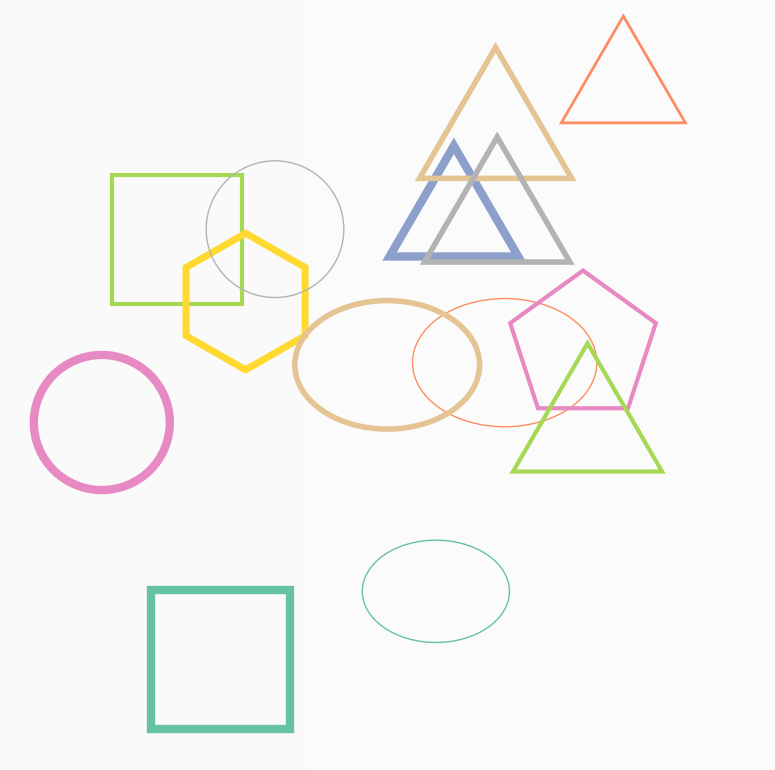[{"shape": "square", "thickness": 3, "radius": 0.45, "center": [0.285, 0.144]}, {"shape": "oval", "thickness": 0.5, "radius": 0.47, "center": [0.562, 0.232]}, {"shape": "oval", "thickness": 0.5, "radius": 0.59, "center": [0.651, 0.529]}, {"shape": "triangle", "thickness": 1, "radius": 0.46, "center": [0.804, 0.887]}, {"shape": "triangle", "thickness": 3, "radius": 0.48, "center": [0.586, 0.715]}, {"shape": "circle", "thickness": 3, "radius": 0.44, "center": [0.131, 0.451]}, {"shape": "pentagon", "thickness": 1.5, "radius": 0.49, "center": [0.752, 0.55]}, {"shape": "triangle", "thickness": 1.5, "radius": 0.56, "center": [0.758, 0.443]}, {"shape": "square", "thickness": 1.5, "radius": 0.42, "center": [0.228, 0.69]}, {"shape": "hexagon", "thickness": 2.5, "radius": 0.44, "center": [0.317, 0.608]}, {"shape": "triangle", "thickness": 2, "radius": 0.57, "center": [0.639, 0.825]}, {"shape": "oval", "thickness": 2, "radius": 0.6, "center": [0.5, 0.526]}, {"shape": "triangle", "thickness": 2, "radius": 0.54, "center": [0.642, 0.714]}, {"shape": "circle", "thickness": 0.5, "radius": 0.44, "center": [0.355, 0.702]}]